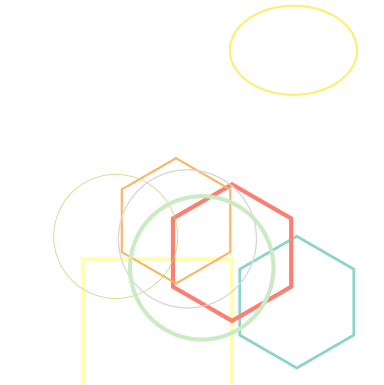[{"shape": "hexagon", "thickness": 2, "radius": 0.86, "center": [0.771, 0.215]}, {"shape": "square", "thickness": 3, "radius": 0.97, "center": [0.409, 0.134]}, {"shape": "hexagon", "thickness": 3, "radius": 0.89, "center": [0.603, 0.344]}, {"shape": "hexagon", "thickness": 1.5, "radius": 0.81, "center": [0.457, 0.427]}, {"shape": "circle", "thickness": 0.5, "radius": 0.81, "center": [0.301, 0.386]}, {"shape": "circle", "thickness": 1, "radius": 0.9, "center": [0.487, 0.38]}, {"shape": "circle", "thickness": 3, "radius": 0.93, "center": [0.524, 0.304]}, {"shape": "oval", "thickness": 1.5, "radius": 0.83, "center": [0.762, 0.869]}]